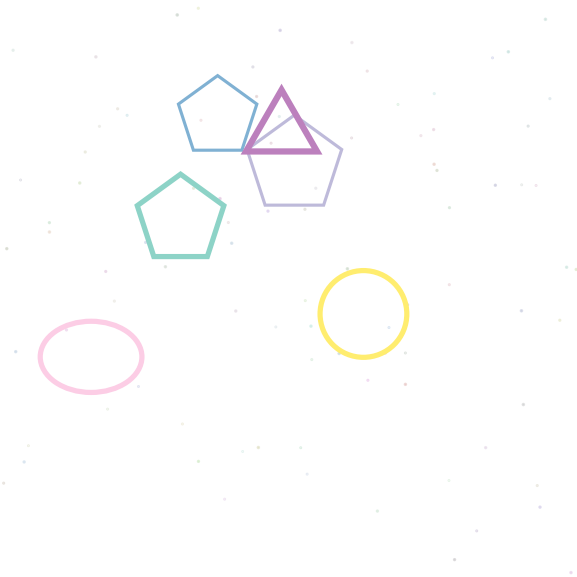[{"shape": "pentagon", "thickness": 2.5, "radius": 0.39, "center": [0.313, 0.619]}, {"shape": "pentagon", "thickness": 1.5, "radius": 0.43, "center": [0.51, 0.714]}, {"shape": "pentagon", "thickness": 1.5, "radius": 0.36, "center": [0.377, 0.797]}, {"shape": "oval", "thickness": 2.5, "radius": 0.44, "center": [0.158, 0.381]}, {"shape": "triangle", "thickness": 3, "radius": 0.36, "center": [0.488, 0.772]}, {"shape": "circle", "thickness": 2.5, "radius": 0.38, "center": [0.629, 0.455]}]